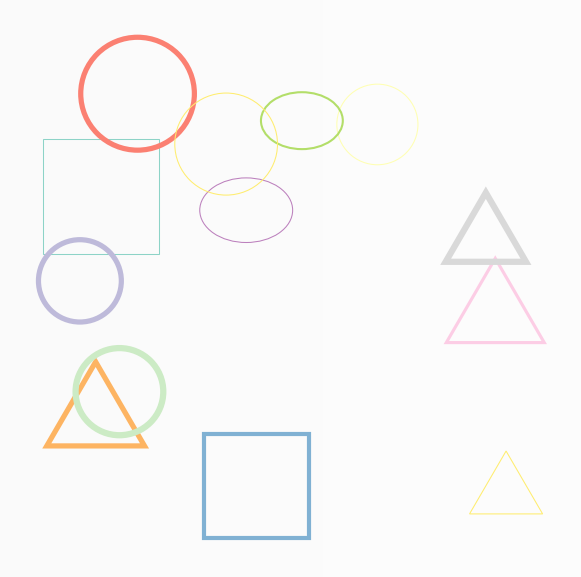[{"shape": "square", "thickness": 0.5, "radius": 0.5, "center": [0.173, 0.659]}, {"shape": "circle", "thickness": 0.5, "radius": 0.35, "center": [0.649, 0.784]}, {"shape": "circle", "thickness": 2.5, "radius": 0.36, "center": [0.137, 0.513]}, {"shape": "circle", "thickness": 2.5, "radius": 0.49, "center": [0.237, 0.837]}, {"shape": "square", "thickness": 2, "radius": 0.45, "center": [0.441, 0.158]}, {"shape": "triangle", "thickness": 2.5, "radius": 0.49, "center": [0.165, 0.276]}, {"shape": "oval", "thickness": 1, "radius": 0.35, "center": [0.519, 0.79]}, {"shape": "triangle", "thickness": 1.5, "radius": 0.49, "center": [0.852, 0.455]}, {"shape": "triangle", "thickness": 3, "radius": 0.4, "center": [0.836, 0.586]}, {"shape": "oval", "thickness": 0.5, "radius": 0.4, "center": [0.424, 0.635]}, {"shape": "circle", "thickness": 3, "radius": 0.38, "center": [0.205, 0.321]}, {"shape": "triangle", "thickness": 0.5, "radius": 0.36, "center": [0.871, 0.146]}, {"shape": "circle", "thickness": 0.5, "radius": 0.44, "center": [0.389, 0.75]}]